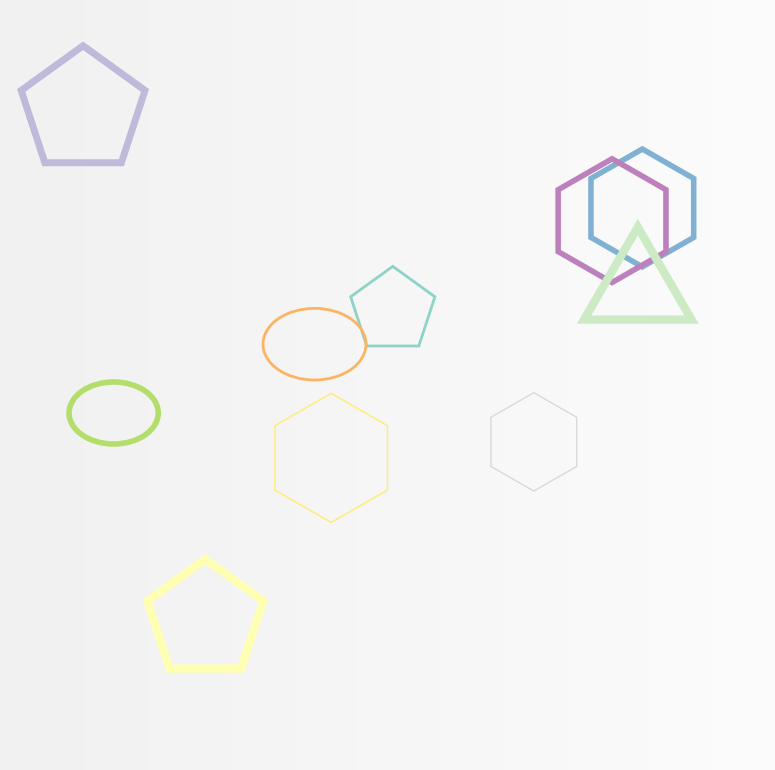[{"shape": "pentagon", "thickness": 1, "radius": 0.29, "center": [0.507, 0.597]}, {"shape": "pentagon", "thickness": 3, "radius": 0.39, "center": [0.265, 0.195]}, {"shape": "pentagon", "thickness": 2.5, "radius": 0.42, "center": [0.107, 0.857]}, {"shape": "hexagon", "thickness": 2, "radius": 0.38, "center": [0.829, 0.73]}, {"shape": "oval", "thickness": 1, "radius": 0.33, "center": [0.406, 0.553]}, {"shape": "oval", "thickness": 2, "radius": 0.29, "center": [0.147, 0.464]}, {"shape": "hexagon", "thickness": 0.5, "radius": 0.32, "center": [0.689, 0.426]}, {"shape": "hexagon", "thickness": 2, "radius": 0.4, "center": [0.79, 0.713]}, {"shape": "triangle", "thickness": 3, "radius": 0.4, "center": [0.823, 0.625]}, {"shape": "hexagon", "thickness": 0.5, "radius": 0.42, "center": [0.427, 0.405]}]